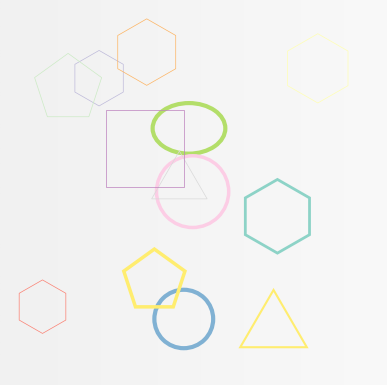[{"shape": "hexagon", "thickness": 2, "radius": 0.48, "center": [0.716, 0.438]}, {"shape": "hexagon", "thickness": 0.5, "radius": 0.45, "center": [0.82, 0.822]}, {"shape": "hexagon", "thickness": 0.5, "radius": 0.36, "center": [0.256, 0.797]}, {"shape": "hexagon", "thickness": 0.5, "radius": 0.35, "center": [0.11, 0.203]}, {"shape": "circle", "thickness": 3, "radius": 0.38, "center": [0.474, 0.171]}, {"shape": "hexagon", "thickness": 0.5, "radius": 0.43, "center": [0.379, 0.865]}, {"shape": "oval", "thickness": 3, "radius": 0.47, "center": [0.488, 0.667]}, {"shape": "circle", "thickness": 2.5, "radius": 0.47, "center": [0.497, 0.502]}, {"shape": "triangle", "thickness": 0.5, "radius": 0.41, "center": [0.463, 0.525]}, {"shape": "square", "thickness": 0.5, "radius": 0.5, "center": [0.374, 0.615]}, {"shape": "pentagon", "thickness": 0.5, "radius": 0.45, "center": [0.176, 0.77]}, {"shape": "triangle", "thickness": 1.5, "radius": 0.5, "center": [0.706, 0.148]}, {"shape": "pentagon", "thickness": 2.5, "radius": 0.41, "center": [0.398, 0.27]}]